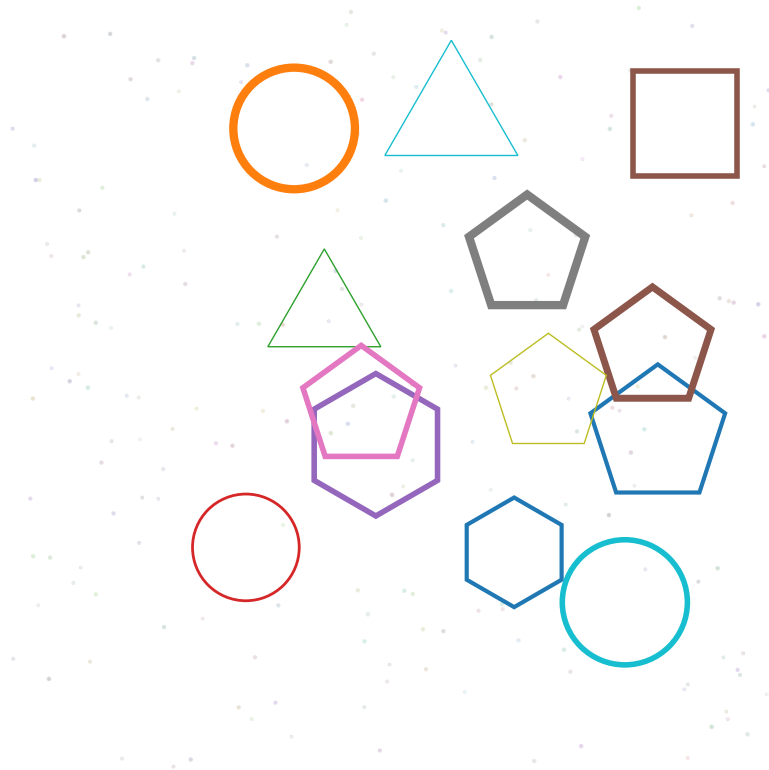[{"shape": "pentagon", "thickness": 1.5, "radius": 0.46, "center": [0.854, 0.435]}, {"shape": "hexagon", "thickness": 1.5, "radius": 0.36, "center": [0.668, 0.283]}, {"shape": "circle", "thickness": 3, "radius": 0.39, "center": [0.382, 0.833]}, {"shape": "triangle", "thickness": 0.5, "radius": 0.42, "center": [0.421, 0.592]}, {"shape": "circle", "thickness": 1, "radius": 0.35, "center": [0.319, 0.289]}, {"shape": "hexagon", "thickness": 2, "radius": 0.46, "center": [0.488, 0.422]}, {"shape": "pentagon", "thickness": 2.5, "radius": 0.4, "center": [0.847, 0.547]}, {"shape": "square", "thickness": 2, "radius": 0.34, "center": [0.889, 0.84]}, {"shape": "pentagon", "thickness": 2, "radius": 0.4, "center": [0.469, 0.472]}, {"shape": "pentagon", "thickness": 3, "radius": 0.4, "center": [0.685, 0.668]}, {"shape": "pentagon", "thickness": 0.5, "radius": 0.4, "center": [0.712, 0.488]}, {"shape": "triangle", "thickness": 0.5, "radius": 0.5, "center": [0.586, 0.848]}, {"shape": "circle", "thickness": 2, "radius": 0.41, "center": [0.811, 0.218]}]